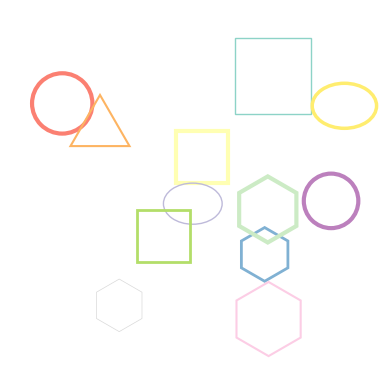[{"shape": "square", "thickness": 1, "radius": 0.49, "center": [0.709, 0.803]}, {"shape": "square", "thickness": 3, "radius": 0.34, "center": [0.525, 0.592]}, {"shape": "oval", "thickness": 1, "radius": 0.38, "center": [0.501, 0.471]}, {"shape": "circle", "thickness": 3, "radius": 0.39, "center": [0.162, 0.731]}, {"shape": "hexagon", "thickness": 2, "radius": 0.35, "center": [0.687, 0.339]}, {"shape": "triangle", "thickness": 1.5, "radius": 0.44, "center": [0.26, 0.665]}, {"shape": "square", "thickness": 2, "radius": 0.34, "center": [0.425, 0.387]}, {"shape": "hexagon", "thickness": 1.5, "radius": 0.48, "center": [0.698, 0.171]}, {"shape": "hexagon", "thickness": 0.5, "radius": 0.34, "center": [0.31, 0.207]}, {"shape": "circle", "thickness": 3, "radius": 0.35, "center": [0.86, 0.478]}, {"shape": "hexagon", "thickness": 3, "radius": 0.43, "center": [0.696, 0.456]}, {"shape": "oval", "thickness": 2.5, "radius": 0.42, "center": [0.895, 0.725]}]